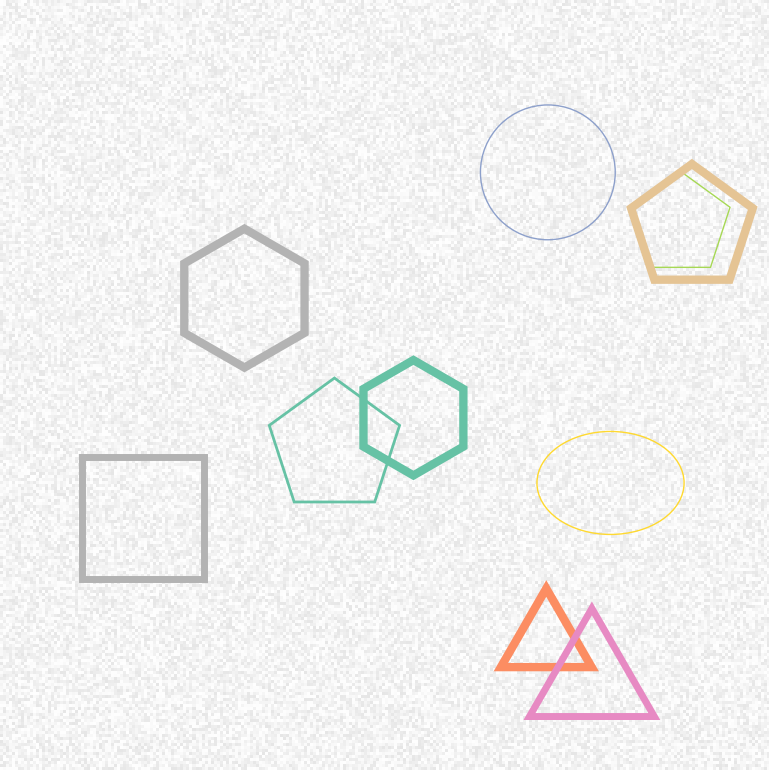[{"shape": "hexagon", "thickness": 3, "radius": 0.37, "center": [0.537, 0.457]}, {"shape": "pentagon", "thickness": 1, "radius": 0.44, "center": [0.434, 0.42]}, {"shape": "triangle", "thickness": 3, "radius": 0.34, "center": [0.709, 0.168]}, {"shape": "circle", "thickness": 0.5, "radius": 0.44, "center": [0.711, 0.776]}, {"shape": "triangle", "thickness": 2.5, "radius": 0.47, "center": [0.769, 0.116]}, {"shape": "pentagon", "thickness": 0.5, "radius": 0.35, "center": [0.882, 0.709]}, {"shape": "oval", "thickness": 0.5, "radius": 0.48, "center": [0.793, 0.373]}, {"shape": "pentagon", "thickness": 3, "radius": 0.42, "center": [0.899, 0.704]}, {"shape": "hexagon", "thickness": 3, "radius": 0.45, "center": [0.317, 0.613]}, {"shape": "square", "thickness": 2.5, "radius": 0.4, "center": [0.186, 0.327]}]